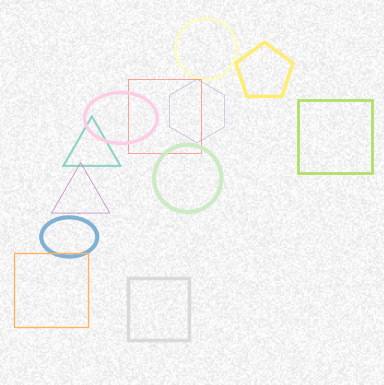[{"shape": "triangle", "thickness": 1.5, "radius": 0.43, "center": [0.239, 0.612]}, {"shape": "circle", "thickness": 1.5, "radius": 0.4, "center": [0.535, 0.872]}, {"shape": "hexagon", "thickness": 0.5, "radius": 0.41, "center": [0.512, 0.712]}, {"shape": "square", "thickness": 0.5, "radius": 0.48, "center": [0.427, 0.699]}, {"shape": "oval", "thickness": 3, "radius": 0.36, "center": [0.18, 0.385]}, {"shape": "square", "thickness": 1, "radius": 0.48, "center": [0.133, 0.246]}, {"shape": "square", "thickness": 2, "radius": 0.48, "center": [0.87, 0.645]}, {"shape": "oval", "thickness": 2.5, "radius": 0.47, "center": [0.314, 0.694]}, {"shape": "square", "thickness": 2.5, "radius": 0.4, "center": [0.411, 0.197]}, {"shape": "triangle", "thickness": 0.5, "radius": 0.44, "center": [0.21, 0.49]}, {"shape": "circle", "thickness": 3, "radius": 0.44, "center": [0.488, 0.537]}, {"shape": "pentagon", "thickness": 2.5, "radius": 0.39, "center": [0.687, 0.813]}]